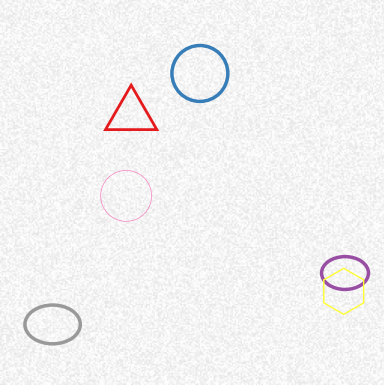[{"shape": "triangle", "thickness": 2, "radius": 0.38, "center": [0.341, 0.702]}, {"shape": "circle", "thickness": 2.5, "radius": 0.36, "center": [0.519, 0.809]}, {"shape": "oval", "thickness": 2.5, "radius": 0.3, "center": [0.896, 0.291]}, {"shape": "hexagon", "thickness": 1, "radius": 0.3, "center": [0.893, 0.243]}, {"shape": "circle", "thickness": 0.5, "radius": 0.33, "center": [0.328, 0.491]}, {"shape": "oval", "thickness": 2.5, "radius": 0.36, "center": [0.137, 0.157]}]